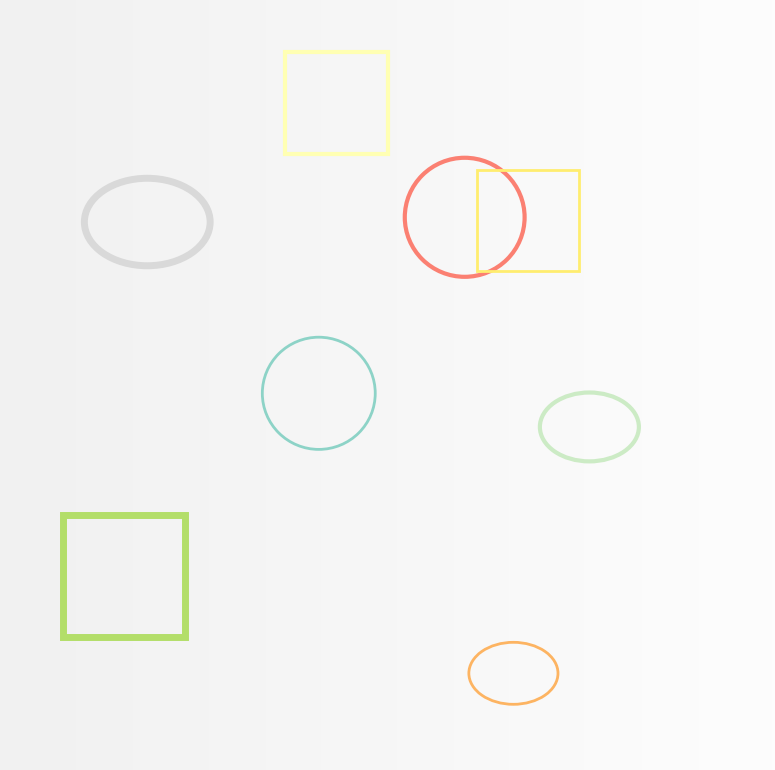[{"shape": "circle", "thickness": 1, "radius": 0.36, "center": [0.411, 0.489]}, {"shape": "square", "thickness": 1.5, "radius": 0.33, "center": [0.434, 0.866]}, {"shape": "circle", "thickness": 1.5, "radius": 0.39, "center": [0.6, 0.718]}, {"shape": "oval", "thickness": 1, "radius": 0.29, "center": [0.662, 0.126]}, {"shape": "square", "thickness": 2.5, "radius": 0.4, "center": [0.16, 0.252]}, {"shape": "oval", "thickness": 2.5, "radius": 0.41, "center": [0.19, 0.712]}, {"shape": "oval", "thickness": 1.5, "radius": 0.32, "center": [0.76, 0.446]}, {"shape": "square", "thickness": 1, "radius": 0.33, "center": [0.681, 0.714]}]